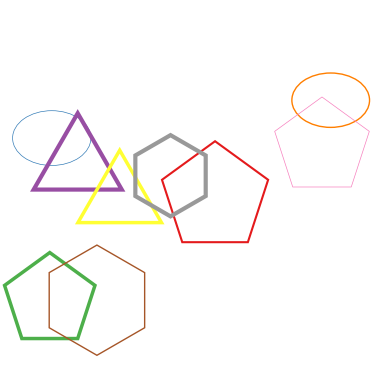[{"shape": "pentagon", "thickness": 1.5, "radius": 0.72, "center": [0.559, 0.488]}, {"shape": "oval", "thickness": 0.5, "radius": 0.51, "center": [0.134, 0.641]}, {"shape": "pentagon", "thickness": 2.5, "radius": 0.62, "center": [0.129, 0.221]}, {"shape": "triangle", "thickness": 3, "radius": 0.66, "center": [0.202, 0.574]}, {"shape": "oval", "thickness": 1, "radius": 0.5, "center": [0.859, 0.74]}, {"shape": "triangle", "thickness": 2.5, "radius": 0.63, "center": [0.311, 0.484]}, {"shape": "hexagon", "thickness": 1, "radius": 0.72, "center": [0.252, 0.22]}, {"shape": "pentagon", "thickness": 0.5, "radius": 0.65, "center": [0.836, 0.619]}, {"shape": "hexagon", "thickness": 3, "radius": 0.53, "center": [0.443, 0.544]}]